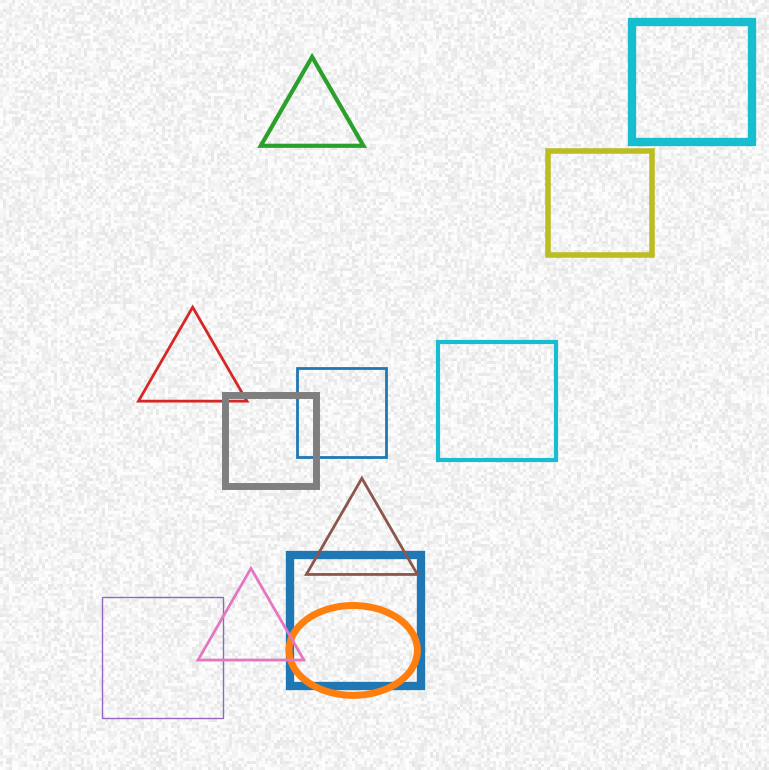[{"shape": "square", "thickness": 3, "radius": 0.42, "center": [0.462, 0.194]}, {"shape": "square", "thickness": 1, "radius": 0.29, "center": [0.443, 0.464]}, {"shape": "oval", "thickness": 2.5, "radius": 0.42, "center": [0.459, 0.155]}, {"shape": "triangle", "thickness": 1.5, "radius": 0.38, "center": [0.405, 0.849]}, {"shape": "triangle", "thickness": 1, "radius": 0.41, "center": [0.25, 0.52]}, {"shape": "square", "thickness": 0.5, "radius": 0.39, "center": [0.211, 0.147]}, {"shape": "triangle", "thickness": 1, "radius": 0.42, "center": [0.47, 0.296]}, {"shape": "triangle", "thickness": 1, "radius": 0.4, "center": [0.326, 0.182]}, {"shape": "square", "thickness": 2.5, "radius": 0.3, "center": [0.351, 0.428]}, {"shape": "square", "thickness": 2, "radius": 0.34, "center": [0.779, 0.737]}, {"shape": "square", "thickness": 1.5, "radius": 0.38, "center": [0.645, 0.479]}, {"shape": "square", "thickness": 3, "radius": 0.39, "center": [0.899, 0.894]}]